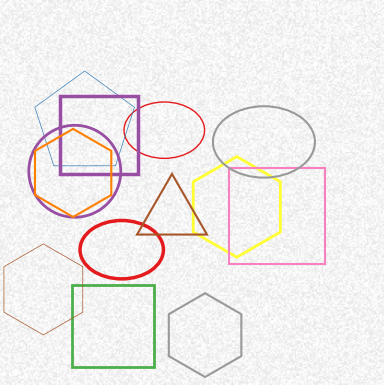[{"shape": "oval", "thickness": 2.5, "radius": 0.54, "center": [0.316, 0.351]}, {"shape": "oval", "thickness": 1, "radius": 0.52, "center": [0.427, 0.662]}, {"shape": "pentagon", "thickness": 0.5, "radius": 0.68, "center": [0.22, 0.679]}, {"shape": "square", "thickness": 2, "radius": 0.53, "center": [0.292, 0.154]}, {"shape": "circle", "thickness": 2, "radius": 0.6, "center": [0.194, 0.555]}, {"shape": "square", "thickness": 2.5, "radius": 0.51, "center": [0.256, 0.65]}, {"shape": "hexagon", "thickness": 1.5, "radius": 0.57, "center": [0.19, 0.551]}, {"shape": "hexagon", "thickness": 2, "radius": 0.65, "center": [0.615, 0.463]}, {"shape": "triangle", "thickness": 1.5, "radius": 0.52, "center": [0.447, 0.443]}, {"shape": "hexagon", "thickness": 0.5, "radius": 0.59, "center": [0.113, 0.248]}, {"shape": "square", "thickness": 1.5, "radius": 0.62, "center": [0.72, 0.44]}, {"shape": "oval", "thickness": 1.5, "radius": 0.66, "center": [0.686, 0.631]}, {"shape": "hexagon", "thickness": 1.5, "radius": 0.54, "center": [0.533, 0.13]}]